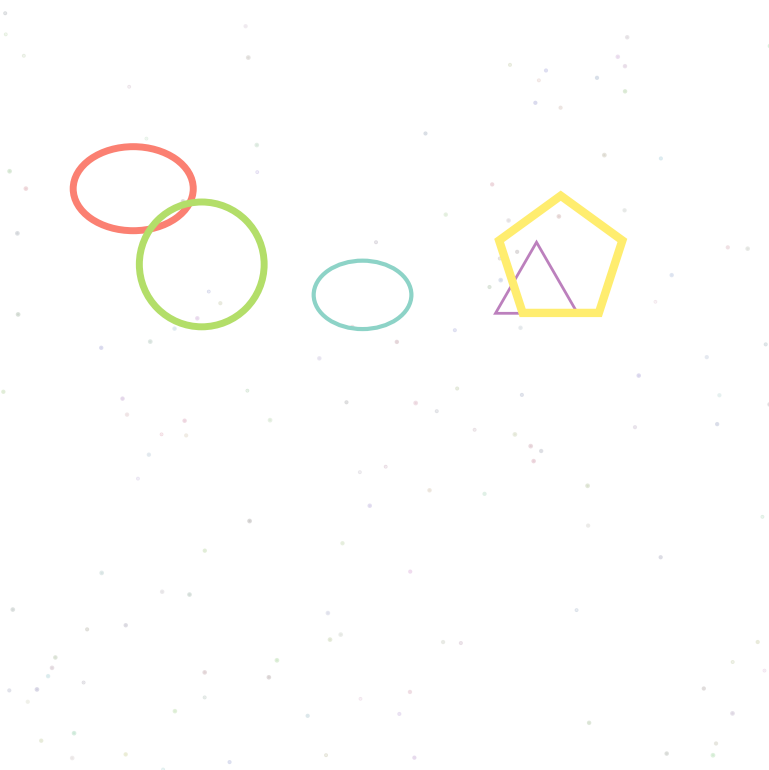[{"shape": "oval", "thickness": 1.5, "radius": 0.32, "center": [0.471, 0.617]}, {"shape": "oval", "thickness": 2.5, "radius": 0.39, "center": [0.173, 0.755]}, {"shape": "circle", "thickness": 2.5, "radius": 0.41, "center": [0.262, 0.657]}, {"shape": "triangle", "thickness": 1, "radius": 0.31, "center": [0.697, 0.624]}, {"shape": "pentagon", "thickness": 3, "radius": 0.42, "center": [0.728, 0.662]}]